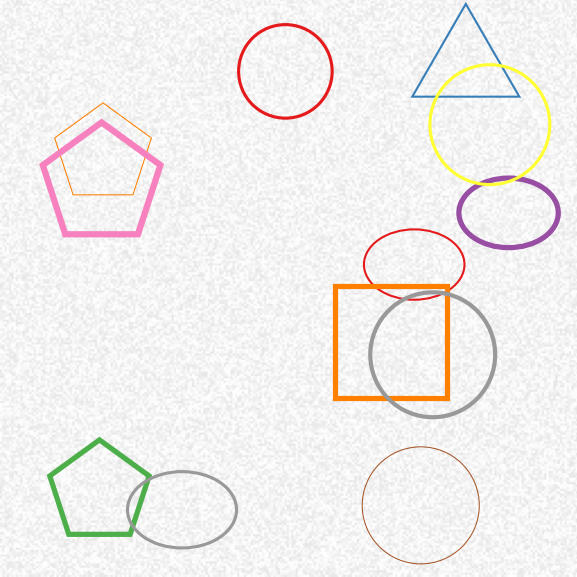[{"shape": "circle", "thickness": 1.5, "radius": 0.4, "center": [0.494, 0.876]}, {"shape": "oval", "thickness": 1, "radius": 0.44, "center": [0.717, 0.541]}, {"shape": "triangle", "thickness": 1, "radius": 0.54, "center": [0.807, 0.885]}, {"shape": "pentagon", "thickness": 2.5, "radius": 0.45, "center": [0.172, 0.147]}, {"shape": "oval", "thickness": 2.5, "radius": 0.43, "center": [0.881, 0.631]}, {"shape": "square", "thickness": 2.5, "radius": 0.49, "center": [0.677, 0.407]}, {"shape": "pentagon", "thickness": 0.5, "radius": 0.44, "center": [0.178, 0.733]}, {"shape": "circle", "thickness": 1.5, "radius": 0.52, "center": [0.848, 0.783]}, {"shape": "circle", "thickness": 0.5, "radius": 0.51, "center": [0.729, 0.124]}, {"shape": "pentagon", "thickness": 3, "radius": 0.54, "center": [0.176, 0.68]}, {"shape": "oval", "thickness": 1.5, "radius": 0.47, "center": [0.315, 0.116]}, {"shape": "circle", "thickness": 2, "radius": 0.54, "center": [0.749, 0.385]}]